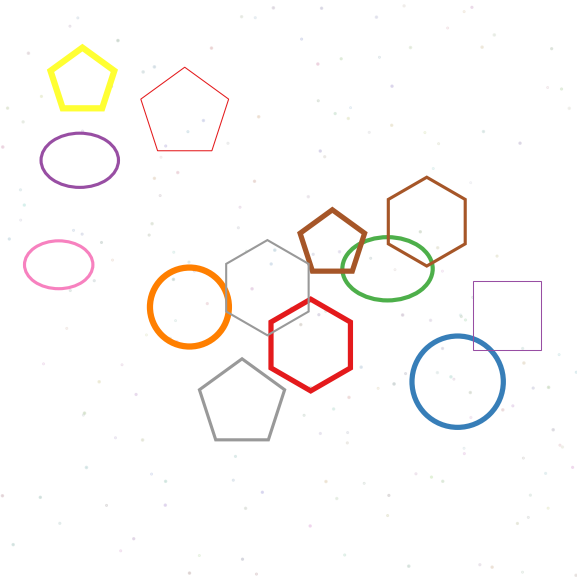[{"shape": "pentagon", "thickness": 0.5, "radius": 0.4, "center": [0.32, 0.803]}, {"shape": "hexagon", "thickness": 2.5, "radius": 0.4, "center": [0.538, 0.402]}, {"shape": "circle", "thickness": 2.5, "radius": 0.4, "center": [0.792, 0.338]}, {"shape": "oval", "thickness": 2, "radius": 0.39, "center": [0.671, 0.534]}, {"shape": "oval", "thickness": 1.5, "radius": 0.34, "center": [0.138, 0.722]}, {"shape": "square", "thickness": 0.5, "radius": 0.3, "center": [0.878, 0.453]}, {"shape": "circle", "thickness": 3, "radius": 0.34, "center": [0.328, 0.467]}, {"shape": "pentagon", "thickness": 3, "radius": 0.29, "center": [0.143, 0.859]}, {"shape": "pentagon", "thickness": 2.5, "radius": 0.29, "center": [0.576, 0.577]}, {"shape": "hexagon", "thickness": 1.5, "radius": 0.38, "center": [0.739, 0.615]}, {"shape": "oval", "thickness": 1.5, "radius": 0.3, "center": [0.102, 0.541]}, {"shape": "hexagon", "thickness": 1, "radius": 0.41, "center": [0.463, 0.501]}, {"shape": "pentagon", "thickness": 1.5, "radius": 0.39, "center": [0.419, 0.3]}]